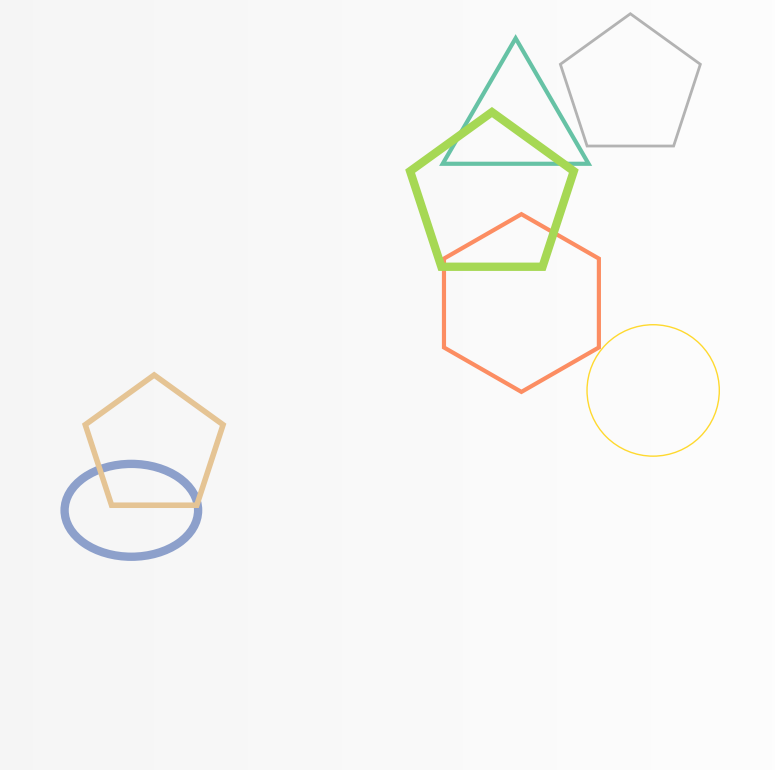[{"shape": "triangle", "thickness": 1.5, "radius": 0.54, "center": [0.665, 0.842]}, {"shape": "hexagon", "thickness": 1.5, "radius": 0.58, "center": [0.673, 0.606]}, {"shape": "oval", "thickness": 3, "radius": 0.43, "center": [0.169, 0.337]}, {"shape": "pentagon", "thickness": 3, "radius": 0.56, "center": [0.635, 0.743]}, {"shape": "circle", "thickness": 0.5, "radius": 0.43, "center": [0.843, 0.493]}, {"shape": "pentagon", "thickness": 2, "radius": 0.47, "center": [0.199, 0.419]}, {"shape": "pentagon", "thickness": 1, "radius": 0.47, "center": [0.813, 0.887]}]